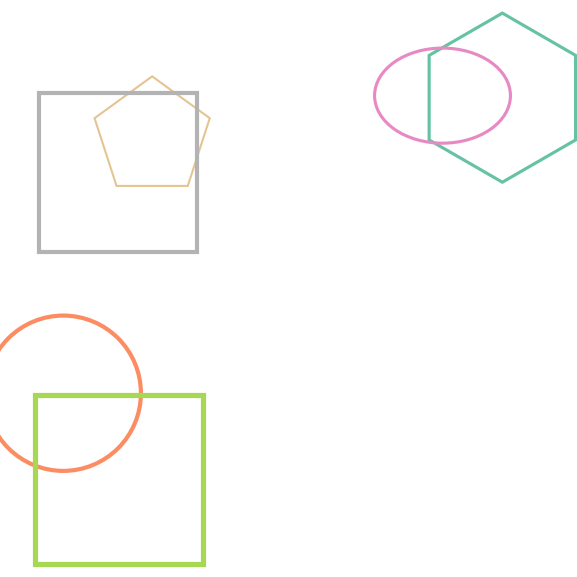[{"shape": "hexagon", "thickness": 1.5, "radius": 0.73, "center": [0.87, 0.83]}, {"shape": "circle", "thickness": 2, "radius": 0.67, "center": [0.11, 0.318]}, {"shape": "oval", "thickness": 1.5, "radius": 0.59, "center": [0.766, 0.834]}, {"shape": "square", "thickness": 2.5, "radius": 0.73, "center": [0.206, 0.169]}, {"shape": "pentagon", "thickness": 1, "radius": 0.52, "center": [0.263, 0.762]}, {"shape": "square", "thickness": 2, "radius": 0.69, "center": [0.204, 0.701]}]